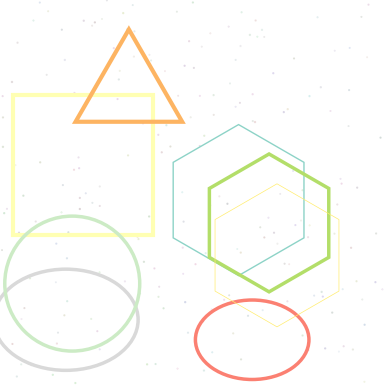[{"shape": "hexagon", "thickness": 1, "radius": 0.98, "center": [0.62, 0.48]}, {"shape": "square", "thickness": 3, "radius": 0.91, "center": [0.215, 0.571]}, {"shape": "oval", "thickness": 2.5, "radius": 0.74, "center": [0.655, 0.118]}, {"shape": "triangle", "thickness": 3, "radius": 0.8, "center": [0.335, 0.764]}, {"shape": "hexagon", "thickness": 2.5, "radius": 0.9, "center": [0.699, 0.421]}, {"shape": "oval", "thickness": 2.5, "radius": 0.94, "center": [0.171, 0.169]}, {"shape": "circle", "thickness": 2.5, "radius": 0.88, "center": [0.188, 0.263]}, {"shape": "hexagon", "thickness": 0.5, "radius": 0.93, "center": [0.719, 0.337]}]